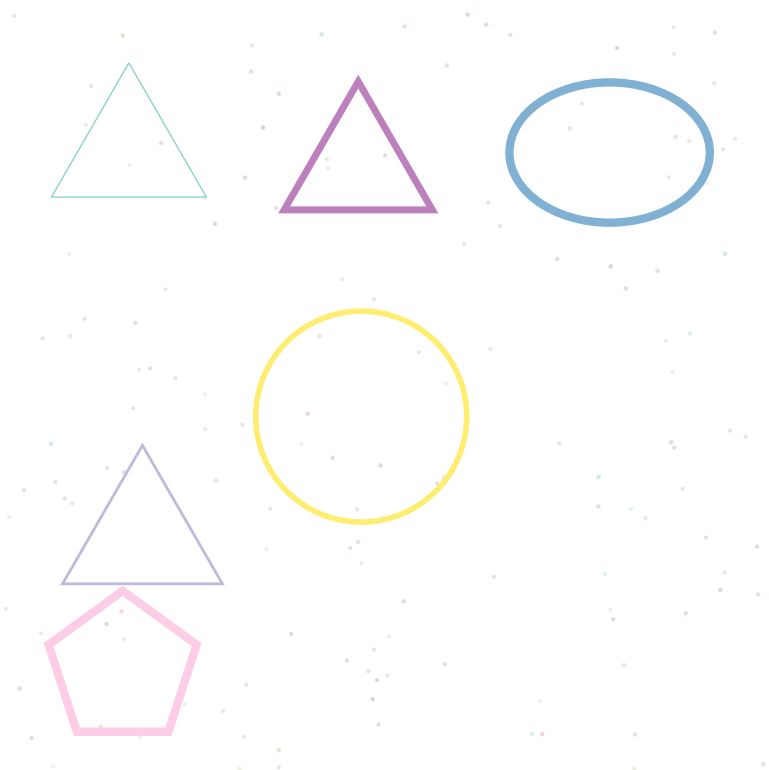[{"shape": "triangle", "thickness": 0.5, "radius": 0.58, "center": [0.167, 0.802]}, {"shape": "triangle", "thickness": 1, "radius": 0.6, "center": [0.185, 0.302]}, {"shape": "oval", "thickness": 3, "radius": 0.65, "center": [0.792, 0.802]}, {"shape": "pentagon", "thickness": 3, "radius": 0.51, "center": [0.159, 0.131]}, {"shape": "triangle", "thickness": 2.5, "radius": 0.56, "center": [0.465, 0.783]}, {"shape": "circle", "thickness": 2, "radius": 0.69, "center": [0.469, 0.459]}]